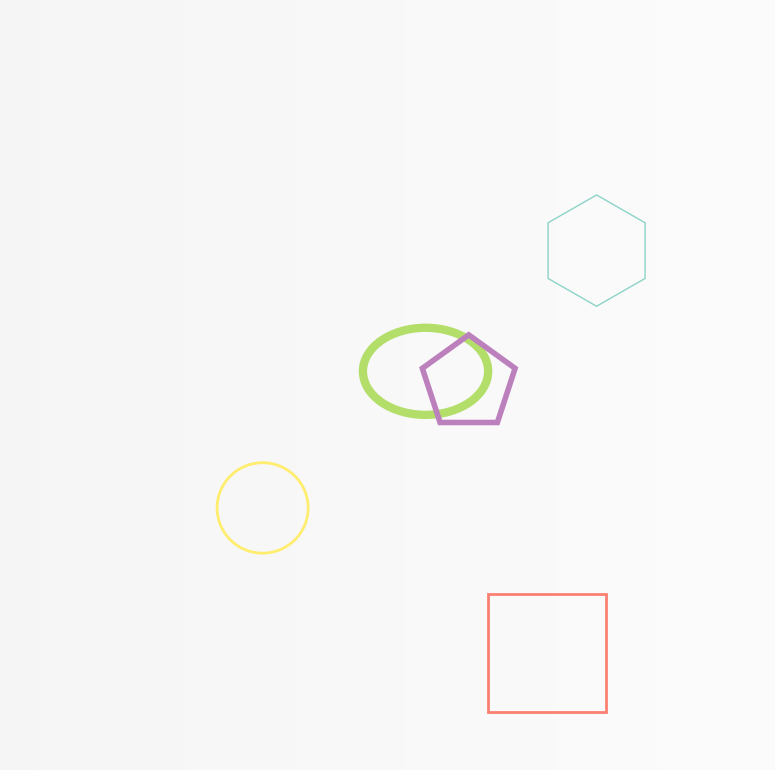[{"shape": "hexagon", "thickness": 0.5, "radius": 0.36, "center": [0.77, 0.675]}, {"shape": "square", "thickness": 1, "radius": 0.38, "center": [0.706, 0.152]}, {"shape": "oval", "thickness": 3, "radius": 0.4, "center": [0.549, 0.518]}, {"shape": "pentagon", "thickness": 2, "radius": 0.31, "center": [0.605, 0.502]}, {"shape": "circle", "thickness": 1, "radius": 0.29, "center": [0.339, 0.34]}]